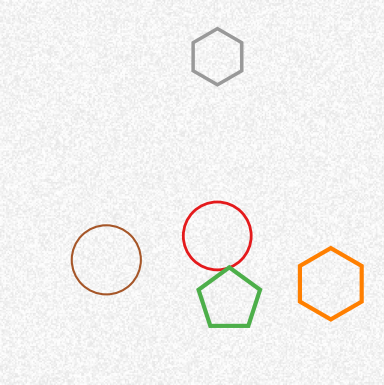[{"shape": "circle", "thickness": 2, "radius": 0.44, "center": [0.564, 0.387]}, {"shape": "pentagon", "thickness": 3, "radius": 0.42, "center": [0.596, 0.222]}, {"shape": "hexagon", "thickness": 3, "radius": 0.46, "center": [0.859, 0.263]}, {"shape": "circle", "thickness": 1.5, "radius": 0.45, "center": [0.276, 0.325]}, {"shape": "hexagon", "thickness": 2.5, "radius": 0.36, "center": [0.565, 0.853]}]